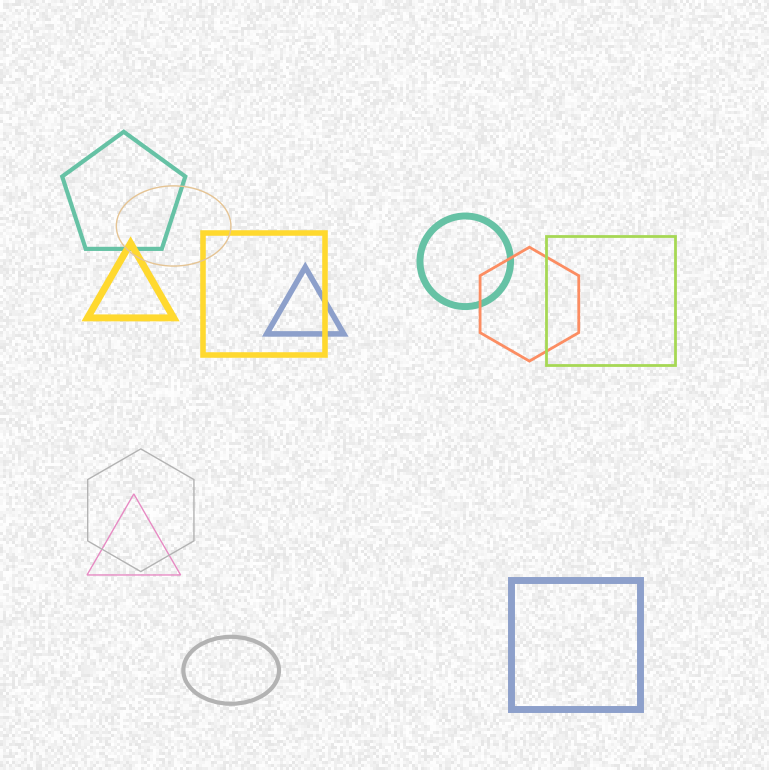[{"shape": "pentagon", "thickness": 1.5, "radius": 0.42, "center": [0.161, 0.745]}, {"shape": "circle", "thickness": 2.5, "radius": 0.29, "center": [0.604, 0.661]}, {"shape": "hexagon", "thickness": 1, "radius": 0.37, "center": [0.688, 0.605]}, {"shape": "triangle", "thickness": 2, "radius": 0.29, "center": [0.396, 0.595]}, {"shape": "square", "thickness": 2.5, "radius": 0.42, "center": [0.747, 0.163]}, {"shape": "triangle", "thickness": 0.5, "radius": 0.35, "center": [0.174, 0.288]}, {"shape": "square", "thickness": 1, "radius": 0.42, "center": [0.793, 0.61]}, {"shape": "triangle", "thickness": 2.5, "radius": 0.32, "center": [0.17, 0.619]}, {"shape": "square", "thickness": 2, "radius": 0.4, "center": [0.343, 0.618]}, {"shape": "oval", "thickness": 0.5, "radius": 0.37, "center": [0.225, 0.707]}, {"shape": "oval", "thickness": 1.5, "radius": 0.31, "center": [0.3, 0.13]}, {"shape": "hexagon", "thickness": 0.5, "radius": 0.4, "center": [0.183, 0.337]}]